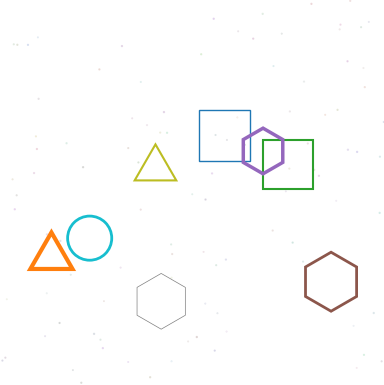[{"shape": "square", "thickness": 1, "radius": 0.33, "center": [0.583, 0.649]}, {"shape": "triangle", "thickness": 3, "radius": 0.32, "center": [0.134, 0.333]}, {"shape": "square", "thickness": 1.5, "radius": 0.32, "center": [0.748, 0.572]}, {"shape": "hexagon", "thickness": 2.5, "radius": 0.3, "center": [0.683, 0.608]}, {"shape": "hexagon", "thickness": 2, "radius": 0.38, "center": [0.86, 0.268]}, {"shape": "hexagon", "thickness": 0.5, "radius": 0.36, "center": [0.419, 0.217]}, {"shape": "triangle", "thickness": 1.5, "radius": 0.31, "center": [0.404, 0.563]}, {"shape": "circle", "thickness": 2, "radius": 0.29, "center": [0.233, 0.381]}]